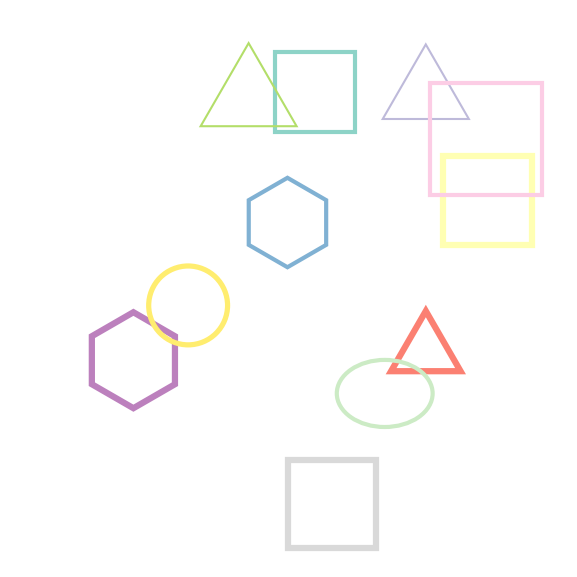[{"shape": "square", "thickness": 2, "radius": 0.35, "center": [0.546, 0.84]}, {"shape": "square", "thickness": 3, "radius": 0.38, "center": [0.845, 0.652]}, {"shape": "triangle", "thickness": 1, "radius": 0.43, "center": [0.737, 0.836]}, {"shape": "triangle", "thickness": 3, "radius": 0.35, "center": [0.737, 0.391]}, {"shape": "hexagon", "thickness": 2, "radius": 0.39, "center": [0.498, 0.614]}, {"shape": "triangle", "thickness": 1, "radius": 0.48, "center": [0.431, 0.829]}, {"shape": "square", "thickness": 2, "radius": 0.48, "center": [0.841, 0.759]}, {"shape": "square", "thickness": 3, "radius": 0.38, "center": [0.576, 0.126]}, {"shape": "hexagon", "thickness": 3, "radius": 0.42, "center": [0.231, 0.375]}, {"shape": "oval", "thickness": 2, "radius": 0.41, "center": [0.666, 0.318]}, {"shape": "circle", "thickness": 2.5, "radius": 0.34, "center": [0.326, 0.47]}]